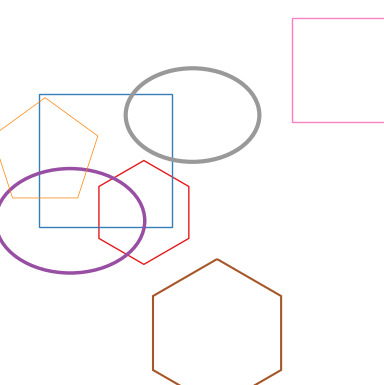[{"shape": "hexagon", "thickness": 1, "radius": 0.67, "center": [0.374, 0.448]}, {"shape": "square", "thickness": 1, "radius": 0.87, "center": [0.274, 0.583]}, {"shape": "oval", "thickness": 2.5, "radius": 0.97, "center": [0.182, 0.427]}, {"shape": "pentagon", "thickness": 0.5, "radius": 0.72, "center": [0.117, 0.602]}, {"shape": "hexagon", "thickness": 1.5, "radius": 0.96, "center": [0.564, 0.135]}, {"shape": "square", "thickness": 1, "radius": 0.67, "center": [0.894, 0.817]}, {"shape": "oval", "thickness": 3, "radius": 0.87, "center": [0.5, 0.701]}]